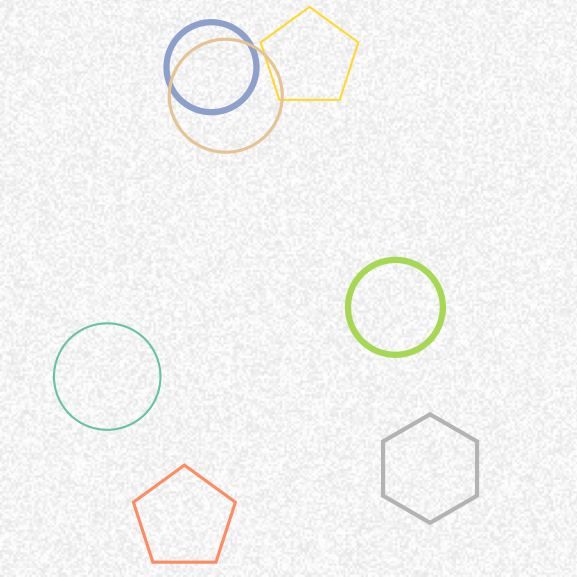[{"shape": "circle", "thickness": 1, "radius": 0.46, "center": [0.186, 0.347]}, {"shape": "pentagon", "thickness": 1.5, "radius": 0.46, "center": [0.319, 0.101]}, {"shape": "circle", "thickness": 3, "radius": 0.39, "center": [0.366, 0.883]}, {"shape": "circle", "thickness": 3, "radius": 0.41, "center": [0.685, 0.467]}, {"shape": "pentagon", "thickness": 1, "radius": 0.44, "center": [0.536, 0.898]}, {"shape": "circle", "thickness": 1.5, "radius": 0.49, "center": [0.391, 0.833]}, {"shape": "hexagon", "thickness": 2, "radius": 0.47, "center": [0.745, 0.188]}]